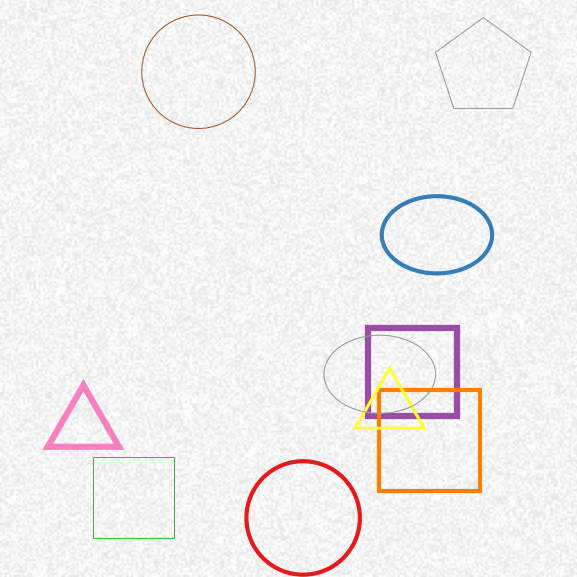[{"shape": "circle", "thickness": 2, "radius": 0.49, "center": [0.525, 0.102]}, {"shape": "oval", "thickness": 2, "radius": 0.48, "center": [0.757, 0.593]}, {"shape": "square", "thickness": 0.5, "radius": 0.35, "center": [0.232, 0.138]}, {"shape": "square", "thickness": 3, "radius": 0.38, "center": [0.714, 0.355]}, {"shape": "square", "thickness": 2, "radius": 0.44, "center": [0.743, 0.236]}, {"shape": "triangle", "thickness": 1.5, "radius": 0.35, "center": [0.675, 0.292]}, {"shape": "circle", "thickness": 0.5, "radius": 0.49, "center": [0.344, 0.875]}, {"shape": "triangle", "thickness": 3, "radius": 0.36, "center": [0.144, 0.261]}, {"shape": "oval", "thickness": 0.5, "radius": 0.48, "center": [0.658, 0.351]}, {"shape": "pentagon", "thickness": 0.5, "radius": 0.44, "center": [0.837, 0.882]}]